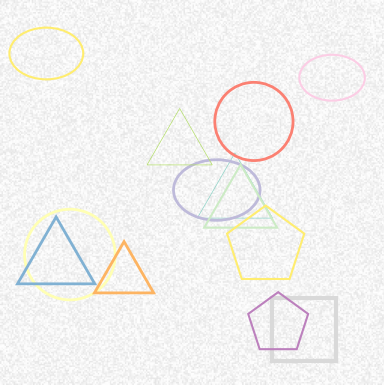[{"shape": "triangle", "thickness": 0.5, "radius": 0.56, "center": [0.61, 0.49]}, {"shape": "circle", "thickness": 2, "radius": 0.59, "center": [0.182, 0.339]}, {"shape": "oval", "thickness": 2, "radius": 0.56, "center": [0.563, 0.506]}, {"shape": "circle", "thickness": 2, "radius": 0.51, "center": [0.66, 0.685]}, {"shape": "triangle", "thickness": 2, "radius": 0.58, "center": [0.146, 0.321]}, {"shape": "triangle", "thickness": 2, "radius": 0.44, "center": [0.322, 0.284]}, {"shape": "triangle", "thickness": 0.5, "radius": 0.49, "center": [0.467, 0.621]}, {"shape": "oval", "thickness": 1.5, "radius": 0.43, "center": [0.863, 0.798]}, {"shape": "square", "thickness": 3, "radius": 0.41, "center": [0.789, 0.144]}, {"shape": "pentagon", "thickness": 1.5, "radius": 0.41, "center": [0.723, 0.159]}, {"shape": "triangle", "thickness": 1.5, "radius": 0.55, "center": [0.625, 0.463]}, {"shape": "oval", "thickness": 1.5, "radius": 0.48, "center": [0.12, 0.861]}, {"shape": "pentagon", "thickness": 1.5, "radius": 0.53, "center": [0.69, 0.361]}]